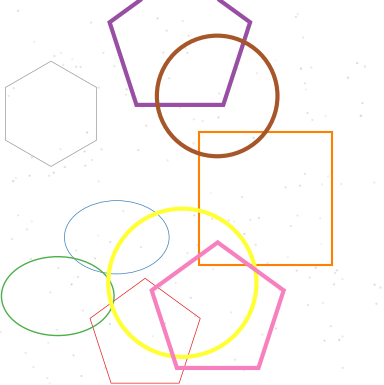[{"shape": "pentagon", "thickness": 0.5, "radius": 0.75, "center": [0.377, 0.127]}, {"shape": "oval", "thickness": 0.5, "radius": 0.68, "center": [0.303, 0.384]}, {"shape": "oval", "thickness": 1, "radius": 0.73, "center": [0.15, 0.231]}, {"shape": "pentagon", "thickness": 3, "radius": 0.96, "center": [0.467, 0.883]}, {"shape": "square", "thickness": 1.5, "radius": 0.86, "center": [0.689, 0.483]}, {"shape": "circle", "thickness": 3, "radius": 0.96, "center": [0.474, 0.266]}, {"shape": "circle", "thickness": 3, "radius": 0.78, "center": [0.564, 0.751]}, {"shape": "pentagon", "thickness": 3, "radius": 0.9, "center": [0.565, 0.19]}, {"shape": "hexagon", "thickness": 0.5, "radius": 0.68, "center": [0.132, 0.704]}]